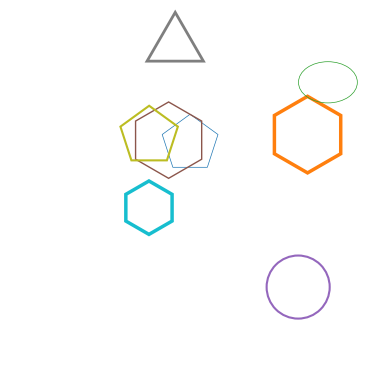[{"shape": "pentagon", "thickness": 0.5, "radius": 0.38, "center": [0.494, 0.627]}, {"shape": "hexagon", "thickness": 2.5, "radius": 0.5, "center": [0.799, 0.65]}, {"shape": "oval", "thickness": 0.5, "radius": 0.38, "center": [0.852, 0.786]}, {"shape": "circle", "thickness": 1.5, "radius": 0.41, "center": [0.774, 0.254]}, {"shape": "hexagon", "thickness": 1, "radius": 0.5, "center": [0.438, 0.636]}, {"shape": "triangle", "thickness": 2, "radius": 0.42, "center": [0.455, 0.883]}, {"shape": "pentagon", "thickness": 1.5, "radius": 0.39, "center": [0.387, 0.647]}, {"shape": "hexagon", "thickness": 2.5, "radius": 0.35, "center": [0.387, 0.461]}]